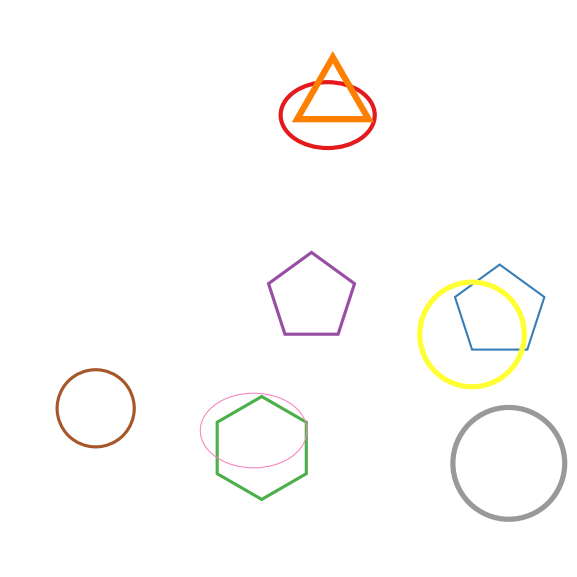[{"shape": "oval", "thickness": 2, "radius": 0.41, "center": [0.567, 0.8]}, {"shape": "pentagon", "thickness": 1, "radius": 0.41, "center": [0.865, 0.46]}, {"shape": "hexagon", "thickness": 1.5, "radius": 0.45, "center": [0.453, 0.223]}, {"shape": "pentagon", "thickness": 1.5, "radius": 0.39, "center": [0.539, 0.484]}, {"shape": "triangle", "thickness": 3, "radius": 0.36, "center": [0.576, 0.829]}, {"shape": "circle", "thickness": 2.5, "radius": 0.45, "center": [0.817, 0.42]}, {"shape": "circle", "thickness": 1.5, "radius": 0.33, "center": [0.166, 0.292]}, {"shape": "oval", "thickness": 0.5, "radius": 0.46, "center": [0.439, 0.254]}, {"shape": "circle", "thickness": 2.5, "radius": 0.48, "center": [0.881, 0.197]}]